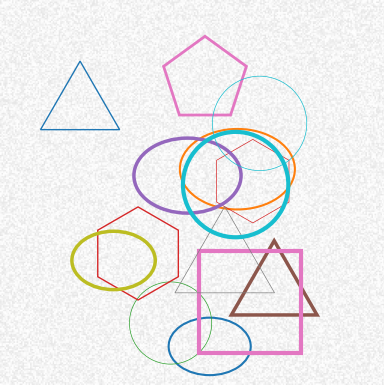[{"shape": "triangle", "thickness": 1, "radius": 0.59, "center": [0.208, 0.723]}, {"shape": "oval", "thickness": 1.5, "radius": 0.53, "center": [0.545, 0.1]}, {"shape": "oval", "thickness": 1.5, "radius": 0.75, "center": [0.617, 0.561]}, {"shape": "circle", "thickness": 0.5, "radius": 0.53, "center": [0.443, 0.161]}, {"shape": "hexagon", "thickness": 0.5, "radius": 0.54, "center": [0.657, 0.529]}, {"shape": "hexagon", "thickness": 1, "radius": 0.6, "center": [0.359, 0.342]}, {"shape": "oval", "thickness": 2.5, "radius": 0.7, "center": [0.487, 0.544]}, {"shape": "triangle", "thickness": 2.5, "radius": 0.64, "center": [0.712, 0.246]}, {"shape": "square", "thickness": 3, "radius": 0.66, "center": [0.649, 0.215]}, {"shape": "pentagon", "thickness": 2, "radius": 0.57, "center": [0.532, 0.793]}, {"shape": "triangle", "thickness": 0.5, "radius": 0.75, "center": [0.584, 0.314]}, {"shape": "oval", "thickness": 2.5, "radius": 0.54, "center": [0.295, 0.324]}, {"shape": "circle", "thickness": 0.5, "radius": 0.61, "center": [0.674, 0.68]}, {"shape": "circle", "thickness": 3, "radius": 0.68, "center": [0.612, 0.521]}]